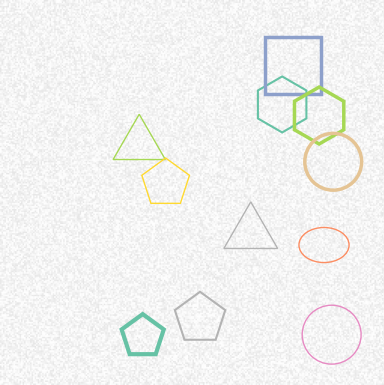[{"shape": "pentagon", "thickness": 3, "radius": 0.29, "center": [0.371, 0.127]}, {"shape": "hexagon", "thickness": 1.5, "radius": 0.36, "center": [0.733, 0.729]}, {"shape": "oval", "thickness": 1, "radius": 0.33, "center": [0.842, 0.364]}, {"shape": "square", "thickness": 2.5, "radius": 0.37, "center": [0.761, 0.83]}, {"shape": "circle", "thickness": 1, "radius": 0.38, "center": [0.861, 0.131]}, {"shape": "triangle", "thickness": 1, "radius": 0.39, "center": [0.362, 0.625]}, {"shape": "hexagon", "thickness": 2.5, "radius": 0.37, "center": [0.829, 0.7]}, {"shape": "pentagon", "thickness": 1, "radius": 0.33, "center": [0.43, 0.524]}, {"shape": "circle", "thickness": 2.5, "radius": 0.37, "center": [0.866, 0.58]}, {"shape": "triangle", "thickness": 1, "radius": 0.4, "center": [0.651, 0.395]}, {"shape": "pentagon", "thickness": 1.5, "radius": 0.34, "center": [0.52, 0.173]}]